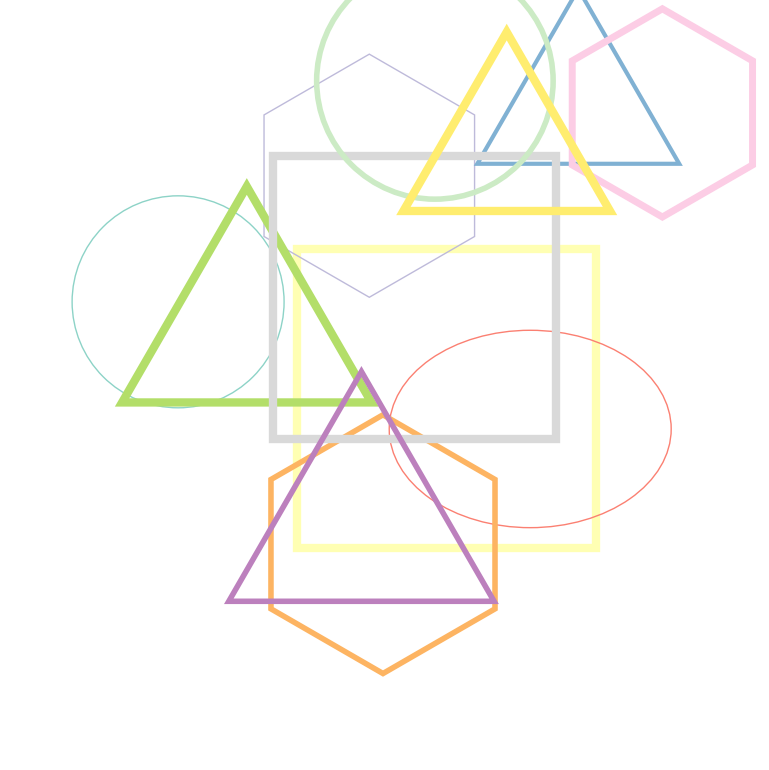[{"shape": "circle", "thickness": 0.5, "radius": 0.69, "center": [0.231, 0.608]}, {"shape": "square", "thickness": 3, "radius": 0.97, "center": [0.58, 0.483]}, {"shape": "hexagon", "thickness": 0.5, "radius": 0.79, "center": [0.48, 0.772]}, {"shape": "oval", "thickness": 0.5, "radius": 0.92, "center": [0.689, 0.443]}, {"shape": "triangle", "thickness": 1.5, "radius": 0.76, "center": [0.751, 0.863]}, {"shape": "hexagon", "thickness": 2, "radius": 0.84, "center": [0.497, 0.293]}, {"shape": "triangle", "thickness": 3, "radius": 0.94, "center": [0.321, 0.571]}, {"shape": "hexagon", "thickness": 2.5, "radius": 0.68, "center": [0.86, 0.853]}, {"shape": "square", "thickness": 3, "radius": 0.92, "center": [0.539, 0.613]}, {"shape": "triangle", "thickness": 2, "radius": 0.99, "center": [0.469, 0.319]}, {"shape": "circle", "thickness": 2, "radius": 0.77, "center": [0.565, 0.895]}, {"shape": "triangle", "thickness": 3, "radius": 0.77, "center": [0.658, 0.803]}]